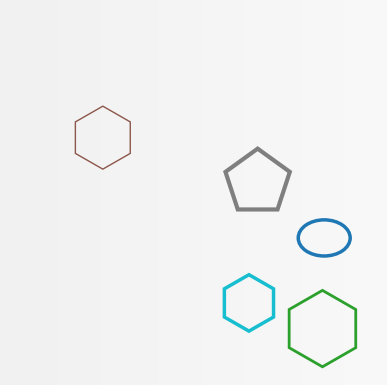[{"shape": "oval", "thickness": 2.5, "radius": 0.34, "center": [0.837, 0.382]}, {"shape": "hexagon", "thickness": 2, "radius": 0.5, "center": [0.832, 0.147]}, {"shape": "hexagon", "thickness": 1, "radius": 0.41, "center": [0.265, 0.642]}, {"shape": "pentagon", "thickness": 3, "radius": 0.44, "center": [0.665, 0.527]}, {"shape": "hexagon", "thickness": 2.5, "radius": 0.37, "center": [0.642, 0.213]}]